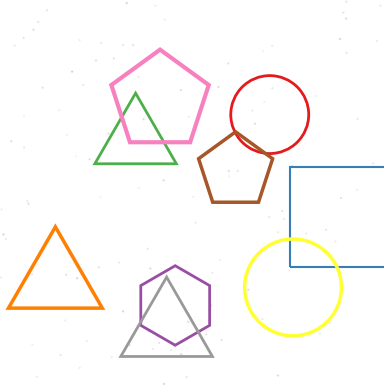[{"shape": "circle", "thickness": 2, "radius": 0.51, "center": [0.701, 0.702]}, {"shape": "square", "thickness": 1.5, "radius": 0.65, "center": [0.885, 0.436]}, {"shape": "triangle", "thickness": 2, "radius": 0.61, "center": [0.352, 0.636]}, {"shape": "hexagon", "thickness": 2, "radius": 0.52, "center": [0.455, 0.207]}, {"shape": "triangle", "thickness": 2.5, "radius": 0.7, "center": [0.144, 0.27]}, {"shape": "circle", "thickness": 2.5, "radius": 0.63, "center": [0.761, 0.253]}, {"shape": "pentagon", "thickness": 2.5, "radius": 0.51, "center": [0.612, 0.557]}, {"shape": "pentagon", "thickness": 3, "radius": 0.66, "center": [0.416, 0.738]}, {"shape": "triangle", "thickness": 2, "radius": 0.69, "center": [0.433, 0.143]}]